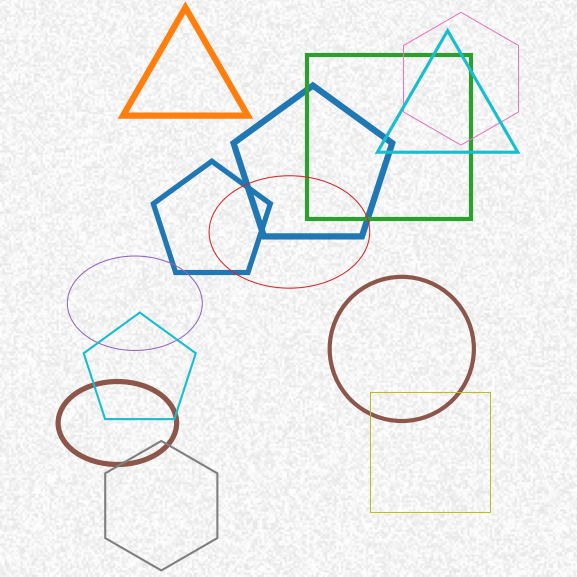[{"shape": "pentagon", "thickness": 2.5, "radius": 0.53, "center": [0.367, 0.613]}, {"shape": "pentagon", "thickness": 3, "radius": 0.72, "center": [0.542, 0.707]}, {"shape": "triangle", "thickness": 3, "radius": 0.62, "center": [0.321, 0.861]}, {"shape": "square", "thickness": 2, "radius": 0.71, "center": [0.674, 0.761]}, {"shape": "oval", "thickness": 0.5, "radius": 0.7, "center": [0.501, 0.597]}, {"shape": "oval", "thickness": 0.5, "radius": 0.58, "center": [0.233, 0.474]}, {"shape": "circle", "thickness": 2, "radius": 0.62, "center": [0.696, 0.395]}, {"shape": "oval", "thickness": 2.5, "radius": 0.51, "center": [0.203, 0.267]}, {"shape": "hexagon", "thickness": 0.5, "radius": 0.57, "center": [0.798, 0.863]}, {"shape": "hexagon", "thickness": 1, "radius": 0.56, "center": [0.279, 0.123]}, {"shape": "square", "thickness": 0.5, "radius": 0.52, "center": [0.744, 0.217]}, {"shape": "triangle", "thickness": 1.5, "radius": 0.7, "center": [0.775, 0.806]}, {"shape": "pentagon", "thickness": 1, "radius": 0.51, "center": [0.242, 0.356]}]